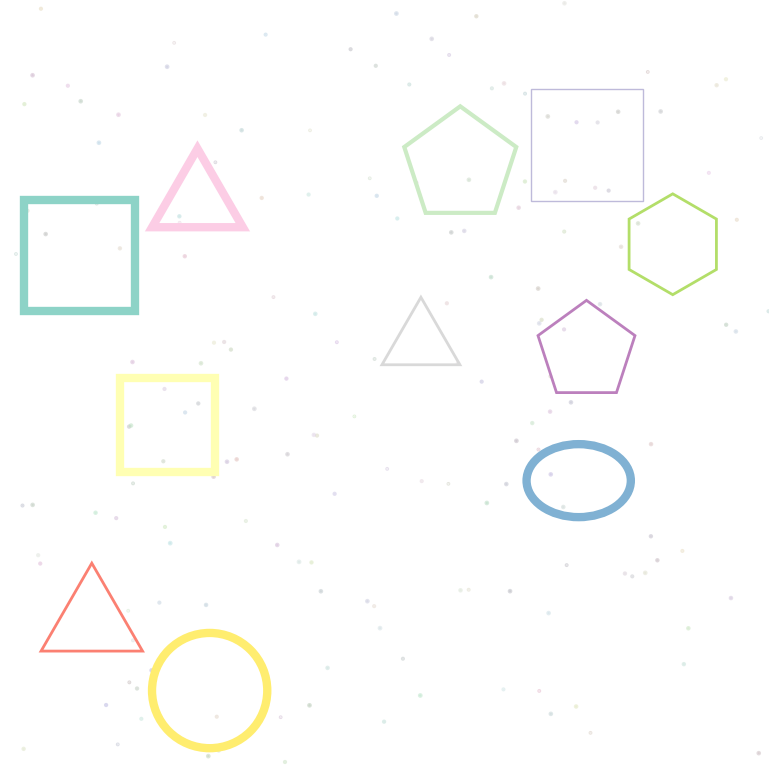[{"shape": "square", "thickness": 3, "radius": 0.36, "center": [0.103, 0.668]}, {"shape": "square", "thickness": 3, "radius": 0.31, "center": [0.217, 0.448]}, {"shape": "square", "thickness": 0.5, "radius": 0.37, "center": [0.762, 0.812]}, {"shape": "triangle", "thickness": 1, "radius": 0.38, "center": [0.119, 0.192]}, {"shape": "oval", "thickness": 3, "radius": 0.34, "center": [0.752, 0.376]}, {"shape": "hexagon", "thickness": 1, "radius": 0.33, "center": [0.874, 0.683]}, {"shape": "triangle", "thickness": 3, "radius": 0.34, "center": [0.256, 0.739]}, {"shape": "triangle", "thickness": 1, "radius": 0.29, "center": [0.547, 0.555]}, {"shape": "pentagon", "thickness": 1, "radius": 0.33, "center": [0.762, 0.544]}, {"shape": "pentagon", "thickness": 1.5, "radius": 0.38, "center": [0.598, 0.785]}, {"shape": "circle", "thickness": 3, "radius": 0.37, "center": [0.272, 0.103]}]